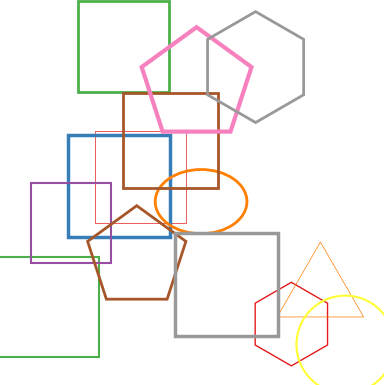[{"shape": "square", "thickness": 0.5, "radius": 0.59, "center": [0.364, 0.54]}, {"shape": "hexagon", "thickness": 1, "radius": 0.54, "center": [0.757, 0.158]}, {"shape": "square", "thickness": 2.5, "radius": 0.66, "center": [0.309, 0.517]}, {"shape": "square", "thickness": 1.5, "radius": 0.65, "center": [0.127, 0.203]}, {"shape": "square", "thickness": 2, "radius": 0.59, "center": [0.322, 0.88]}, {"shape": "square", "thickness": 1.5, "radius": 0.52, "center": [0.185, 0.421]}, {"shape": "oval", "thickness": 2, "radius": 0.6, "center": [0.522, 0.476]}, {"shape": "triangle", "thickness": 0.5, "radius": 0.65, "center": [0.832, 0.242]}, {"shape": "circle", "thickness": 1.5, "radius": 0.64, "center": [0.897, 0.105]}, {"shape": "pentagon", "thickness": 2, "radius": 0.67, "center": [0.355, 0.332]}, {"shape": "square", "thickness": 2, "radius": 0.61, "center": [0.442, 0.635]}, {"shape": "pentagon", "thickness": 3, "radius": 0.75, "center": [0.511, 0.779]}, {"shape": "square", "thickness": 2.5, "radius": 0.67, "center": [0.587, 0.26]}, {"shape": "hexagon", "thickness": 2, "radius": 0.72, "center": [0.664, 0.826]}]